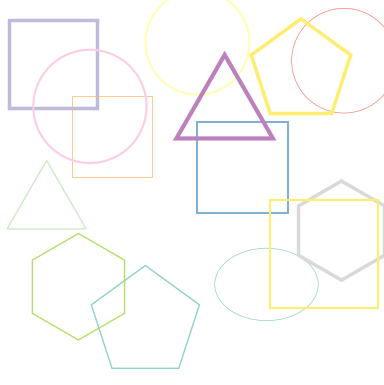[{"shape": "pentagon", "thickness": 1, "radius": 0.74, "center": [0.378, 0.163]}, {"shape": "oval", "thickness": 0.5, "radius": 0.67, "center": [0.692, 0.261]}, {"shape": "circle", "thickness": 1.5, "radius": 0.68, "center": [0.513, 0.889]}, {"shape": "square", "thickness": 2.5, "radius": 0.58, "center": [0.137, 0.834]}, {"shape": "circle", "thickness": 0.5, "radius": 0.68, "center": [0.894, 0.842]}, {"shape": "square", "thickness": 1.5, "radius": 0.59, "center": [0.63, 0.565]}, {"shape": "square", "thickness": 0.5, "radius": 0.52, "center": [0.291, 0.646]}, {"shape": "hexagon", "thickness": 1, "radius": 0.69, "center": [0.204, 0.255]}, {"shape": "circle", "thickness": 1.5, "radius": 0.74, "center": [0.234, 0.724]}, {"shape": "hexagon", "thickness": 2.5, "radius": 0.64, "center": [0.887, 0.401]}, {"shape": "triangle", "thickness": 3, "radius": 0.72, "center": [0.584, 0.713]}, {"shape": "triangle", "thickness": 1, "radius": 0.59, "center": [0.121, 0.465]}, {"shape": "pentagon", "thickness": 2.5, "radius": 0.68, "center": [0.782, 0.815]}, {"shape": "square", "thickness": 1.5, "radius": 0.7, "center": [0.842, 0.34]}]